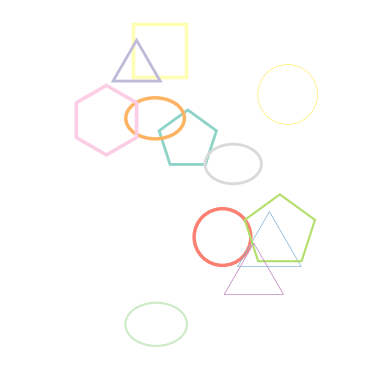[{"shape": "pentagon", "thickness": 2, "radius": 0.39, "center": [0.488, 0.636]}, {"shape": "square", "thickness": 2.5, "radius": 0.35, "center": [0.415, 0.869]}, {"shape": "triangle", "thickness": 2, "radius": 0.35, "center": [0.355, 0.825]}, {"shape": "circle", "thickness": 2.5, "radius": 0.37, "center": [0.578, 0.384]}, {"shape": "triangle", "thickness": 0.5, "radius": 0.48, "center": [0.7, 0.355]}, {"shape": "oval", "thickness": 2.5, "radius": 0.38, "center": [0.403, 0.693]}, {"shape": "pentagon", "thickness": 1.5, "radius": 0.48, "center": [0.727, 0.399]}, {"shape": "hexagon", "thickness": 2.5, "radius": 0.45, "center": [0.276, 0.688]}, {"shape": "oval", "thickness": 2, "radius": 0.37, "center": [0.606, 0.574]}, {"shape": "triangle", "thickness": 0.5, "radius": 0.44, "center": [0.659, 0.28]}, {"shape": "oval", "thickness": 1.5, "radius": 0.4, "center": [0.406, 0.158]}, {"shape": "circle", "thickness": 0.5, "radius": 0.39, "center": [0.747, 0.755]}]